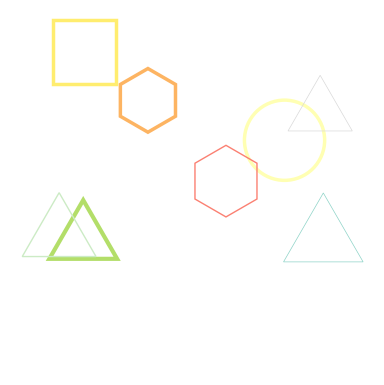[{"shape": "triangle", "thickness": 0.5, "radius": 0.6, "center": [0.84, 0.379]}, {"shape": "circle", "thickness": 2.5, "radius": 0.52, "center": [0.739, 0.636]}, {"shape": "hexagon", "thickness": 1, "radius": 0.46, "center": [0.587, 0.53]}, {"shape": "hexagon", "thickness": 2.5, "radius": 0.41, "center": [0.384, 0.739]}, {"shape": "triangle", "thickness": 3, "radius": 0.51, "center": [0.216, 0.379]}, {"shape": "triangle", "thickness": 0.5, "radius": 0.48, "center": [0.832, 0.708]}, {"shape": "triangle", "thickness": 1, "radius": 0.55, "center": [0.154, 0.389]}, {"shape": "square", "thickness": 2.5, "radius": 0.41, "center": [0.219, 0.865]}]